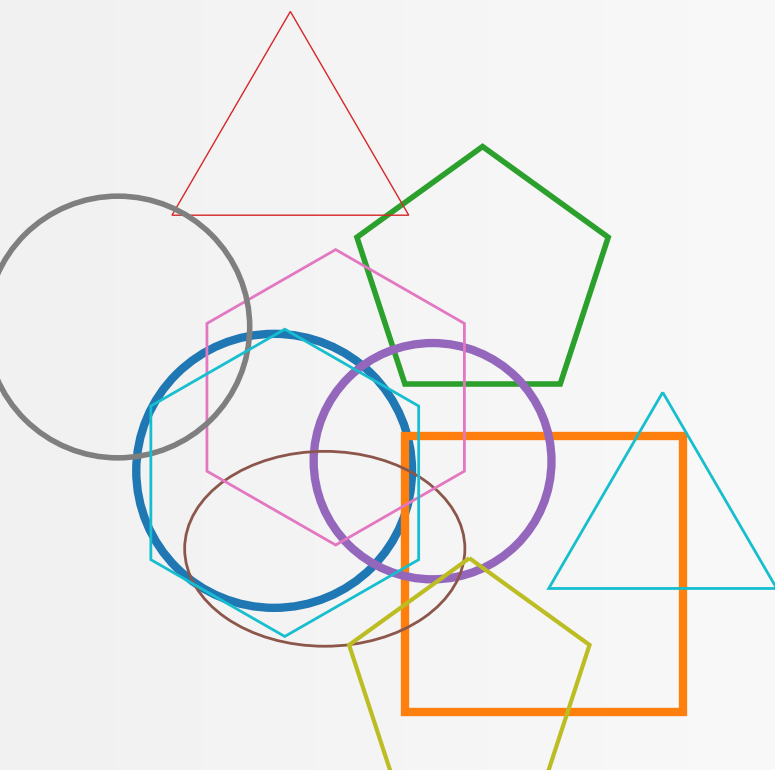[{"shape": "circle", "thickness": 3, "radius": 0.89, "center": [0.354, 0.389]}, {"shape": "square", "thickness": 3, "radius": 0.9, "center": [0.702, 0.254]}, {"shape": "pentagon", "thickness": 2, "radius": 0.85, "center": [0.623, 0.639]}, {"shape": "triangle", "thickness": 0.5, "radius": 0.88, "center": [0.375, 0.809]}, {"shape": "circle", "thickness": 3, "radius": 0.77, "center": [0.558, 0.401]}, {"shape": "oval", "thickness": 1, "radius": 0.9, "center": [0.419, 0.287]}, {"shape": "hexagon", "thickness": 1, "radius": 0.96, "center": [0.433, 0.484]}, {"shape": "circle", "thickness": 2, "radius": 0.85, "center": [0.152, 0.575]}, {"shape": "pentagon", "thickness": 1.5, "radius": 0.82, "center": [0.606, 0.112]}, {"shape": "hexagon", "thickness": 1, "radius": 1.0, "center": [0.367, 0.373]}, {"shape": "triangle", "thickness": 1, "radius": 0.85, "center": [0.855, 0.321]}]